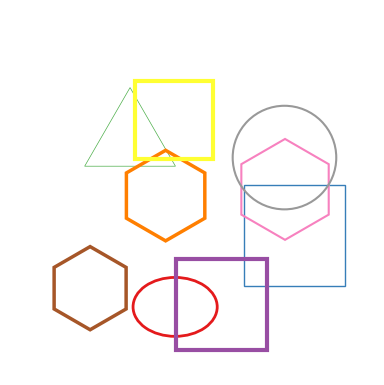[{"shape": "oval", "thickness": 2, "radius": 0.55, "center": [0.455, 0.203]}, {"shape": "square", "thickness": 1, "radius": 0.66, "center": [0.766, 0.388]}, {"shape": "triangle", "thickness": 0.5, "radius": 0.68, "center": [0.338, 0.636]}, {"shape": "square", "thickness": 3, "radius": 0.59, "center": [0.575, 0.208]}, {"shape": "hexagon", "thickness": 2.5, "radius": 0.59, "center": [0.43, 0.492]}, {"shape": "square", "thickness": 3, "radius": 0.5, "center": [0.453, 0.689]}, {"shape": "hexagon", "thickness": 2.5, "radius": 0.54, "center": [0.234, 0.251]}, {"shape": "hexagon", "thickness": 1.5, "radius": 0.66, "center": [0.74, 0.508]}, {"shape": "circle", "thickness": 1.5, "radius": 0.67, "center": [0.739, 0.591]}]